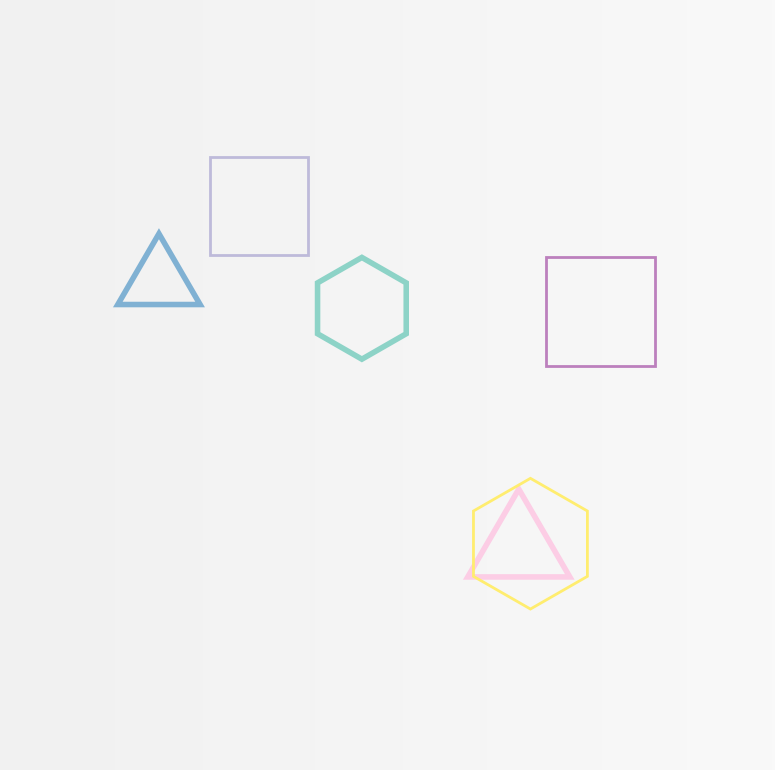[{"shape": "hexagon", "thickness": 2, "radius": 0.33, "center": [0.467, 0.6]}, {"shape": "square", "thickness": 1, "radius": 0.32, "center": [0.334, 0.732]}, {"shape": "triangle", "thickness": 2, "radius": 0.31, "center": [0.205, 0.635]}, {"shape": "triangle", "thickness": 2, "radius": 0.38, "center": [0.669, 0.289]}, {"shape": "square", "thickness": 1, "radius": 0.35, "center": [0.775, 0.595]}, {"shape": "hexagon", "thickness": 1, "radius": 0.42, "center": [0.684, 0.294]}]